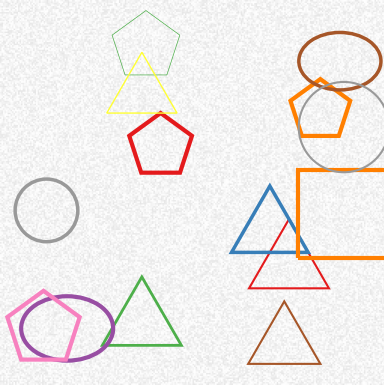[{"shape": "triangle", "thickness": 1.5, "radius": 0.6, "center": [0.751, 0.311]}, {"shape": "pentagon", "thickness": 3, "radius": 0.43, "center": [0.417, 0.621]}, {"shape": "triangle", "thickness": 2.5, "radius": 0.57, "center": [0.701, 0.402]}, {"shape": "triangle", "thickness": 2, "radius": 0.59, "center": [0.368, 0.162]}, {"shape": "pentagon", "thickness": 0.5, "radius": 0.46, "center": [0.379, 0.88]}, {"shape": "oval", "thickness": 3, "radius": 0.6, "center": [0.174, 0.147]}, {"shape": "square", "thickness": 3, "radius": 0.57, "center": [0.889, 0.445]}, {"shape": "pentagon", "thickness": 3, "radius": 0.41, "center": [0.832, 0.713]}, {"shape": "triangle", "thickness": 1, "radius": 0.53, "center": [0.369, 0.759]}, {"shape": "triangle", "thickness": 1.5, "radius": 0.54, "center": [0.738, 0.109]}, {"shape": "oval", "thickness": 2.5, "radius": 0.53, "center": [0.883, 0.841]}, {"shape": "pentagon", "thickness": 3, "radius": 0.49, "center": [0.113, 0.146]}, {"shape": "circle", "thickness": 1.5, "radius": 0.59, "center": [0.893, 0.67]}, {"shape": "circle", "thickness": 2.5, "radius": 0.41, "center": [0.121, 0.454]}]